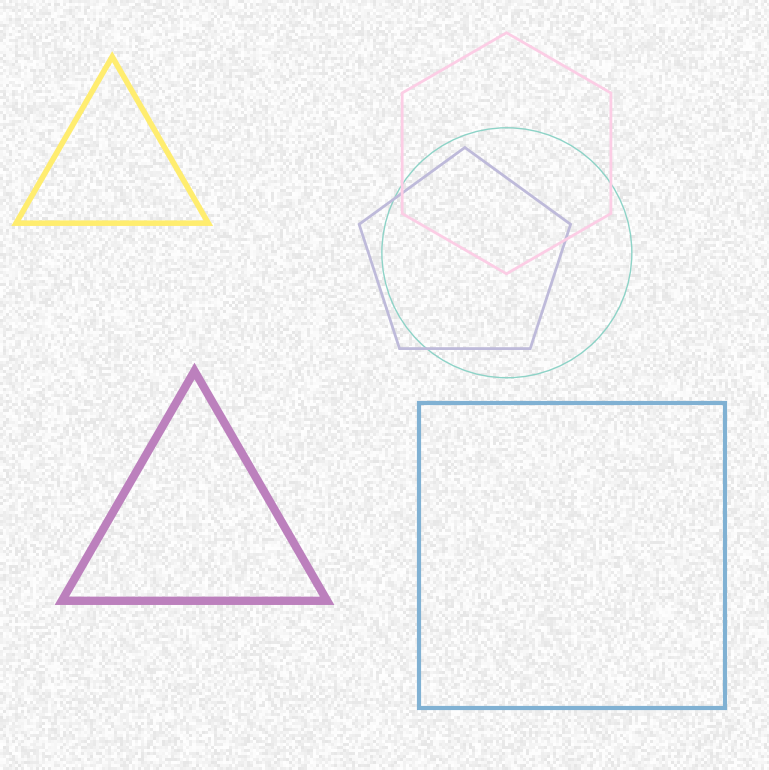[{"shape": "circle", "thickness": 0.5, "radius": 0.81, "center": [0.658, 0.672]}, {"shape": "pentagon", "thickness": 1, "radius": 0.72, "center": [0.604, 0.664]}, {"shape": "square", "thickness": 1.5, "radius": 0.99, "center": [0.743, 0.278]}, {"shape": "hexagon", "thickness": 1, "radius": 0.78, "center": [0.658, 0.801]}, {"shape": "triangle", "thickness": 3, "radius": 0.99, "center": [0.253, 0.319]}, {"shape": "triangle", "thickness": 2, "radius": 0.72, "center": [0.146, 0.782]}]